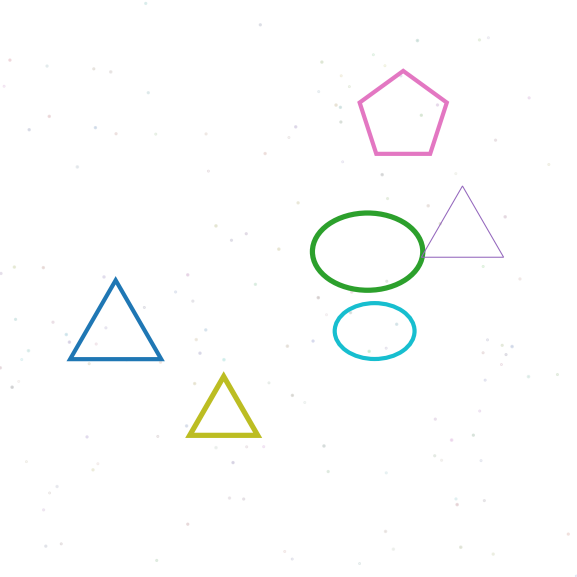[{"shape": "triangle", "thickness": 2, "radius": 0.46, "center": [0.2, 0.423]}, {"shape": "oval", "thickness": 2.5, "radius": 0.48, "center": [0.637, 0.563]}, {"shape": "triangle", "thickness": 0.5, "radius": 0.41, "center": [0.801, 0.595]}, {"shape": "pentagon", "thickness": 2, "radius": 0.4, "center": [0.698, 0.797]}, {"shape": "triangle", "thickness": 2.5, "radius": 0.34, "center": [0.387, 0.279]}, {"shape": "oval", "thickness": 2, "radius": 0.35, "center": [0.649, 0.426]}]